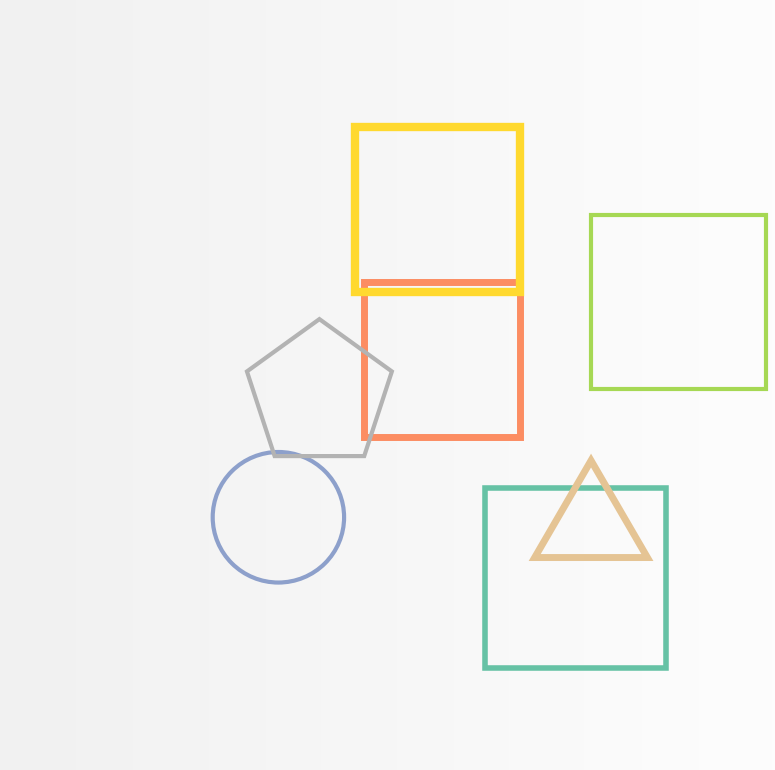[{"shape": "square", "thickness": 2, "radius": 0.58, "center": [0.742, 0.25]}, {"shape": "square", "thickness": 2.5, "radius": 0.5, "center": [0.57, 0.533]}, {"shape": "circle", "thickness": 1.5, "radius": 0.42, "center": [0.359, 0.328]}, {"shape": "square", "thickness": 1.5, "radius": 0.56, "center": [0.875, 0.608]}, {"shape": "square", "thickness": 3, "radius": 0.53, "center": [0.564, 0.728]}, {"shape": "triangle", "thickness": 2.5, "radius": 0.42, "center": [0.763, 0.318]}, {"shape": "pentagon", "thickness": 1.5, "radius": 0.49, "center": [0.412, 0.487]}]